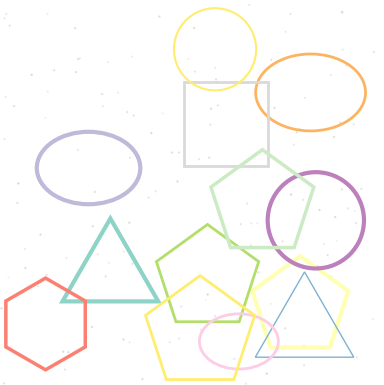[{"shape": "triangle", "thickness": 3, "radius": 0.72, "center": [0.287, 0.289]}, {"shape": "pentagon", "thickness": 3, "radius": 0.66, "center": [0.78, 0.204]}, {"shape": "oval", "thickness": 3, "radius": 0.67, "center": [0.23, 0.564]}, {"shape": "hexagon", "thickness": 2.5, "radius": 0.6, "center": [0.118, 0.159]}, {"shape": "triangle", "thickness": 1, "radius": 0.74, "center": [0.791, 0.146]}, {"shape": "oval", "thickness": 2, "radius": 0.71, "center": [0.807, 0.76]}, {"shape": "pentagon", "thickness": 2, "radius": 0.7, "center": [0.539, 0.277]}, {"shape": "oval", "thickness": 2, "radius": 0.51, "center": [0.62, 0.113]}, {"shape": "square", "thickness": 2, "radius": 0.55, "center": [0.586, 0.677]}, {"shape": "circle", "thickness": 3, "radius": 0.63, "center": [0.82, 0.428]}, {"shape": "pentagon", "thickness": 2.5, "radius": 0.7, "center": [0.681, 0.471]}, {"shape": "circle", "thickness": 1.5, "radius": 0.53, "center": [0.559, 0.872]}, {"shape": "pentagon", "thickness": 2, "radius": 0.75, "center": [0.52, 0.135]}]